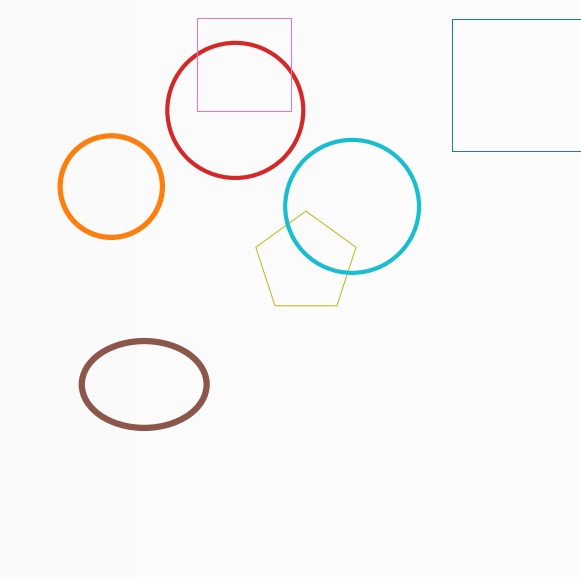[{"shape": "square", "thickness": 0.5, "radius": 0.57, "center": [0.892, 0.852]}, {"shape": "circle", "thickness": 2.5, "radius": 0.44, "center": [0.191, 0.676]}, {"shape": "circle", "thickness": 2, "radius": 0.58, "center": [0.405, 0.808]}, {"shape": "oval", "thickness": 3, "radius": 0.54, "center": [0.248, 0.333]}, {"shape": "square", "thickness": 0.5, "radius": 0.4, "center": [0.42, 0.887]}, {"shape": "pentagon", "thickness": 0.5, "radius": 0.45, "center": [0.526, 0.543]}, {"shape": "circle", "thickness": 2, "radius": 0.58, "center": [0.606, 0.642]}]